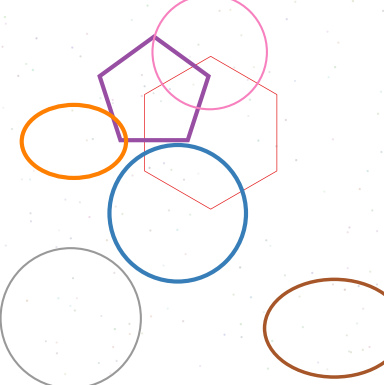[{"shape": "hexagon", "thickness": 0.5, "radius": 0.99, "center": [0.547, 0.655]}, {"shape": "circle", "thickness": 3, "radius": 0.89, "center": [0.462, 0.446]}, {"shape": "pentagon", "thickness": 3, "radius": 0.74, "center": [0.4, 0.756]}, {"shape": "oval", "thickness": 3, "radius": 0.68, "center": [0.192, 0.633]}, {"shape": "oval", "thickness": 2.5, "radius": 0.91, "center": [0.868, 0.148]}, {"shape": "circle", "thickness": 1.5, "radius": 0.74, "center": [0.545, 0.865]}, {"shape": "circle", "thickness": 1.5, "radius": 0.91, "center": [0.184, 0.173]}]